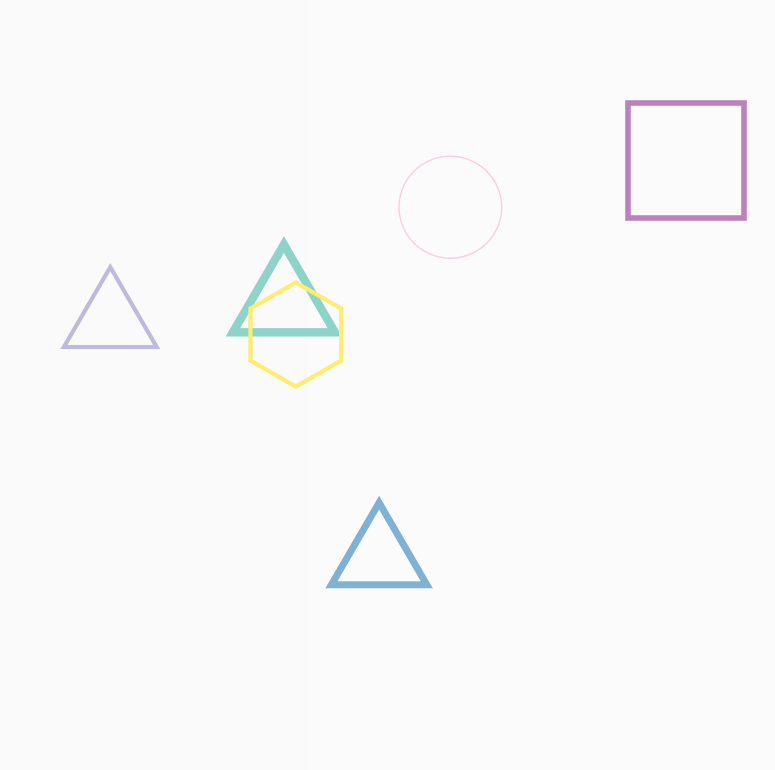[{"shape": "triangle", "thickness": 3, "radius": 0.38, "center": [0.366, 0.606]}, {"shape": "triangle", "thickness": 1.5, "radius": 0.35, "center": [0.142, 0.584]}, {"shape": "triangle", "thickness": 2.5, "radius": 0.36, "center": [0.489, 0.276]}, {"shape": "circle", "thickness": 0.5, "radius": 0.33, "center": [0.581, 0.731]}, {"shape": "square", "thickness": 2, "radius": 0.37, "center": [0.885, 0.792]}, {"shape": "hexagon", "thickness": 1.5, "radius": 0.34, "center": [0.382, 0.566]}]